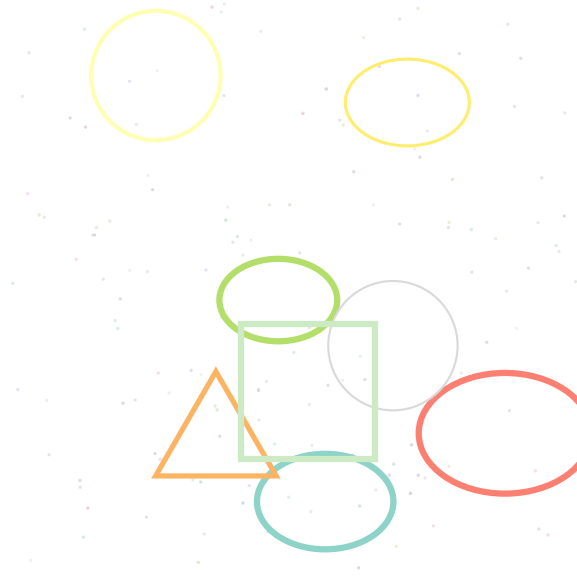[{"shape": "oval", "thickness": 3, "radius": 0.59, "center": [0.563, 0.131]}, {"shape": "circle", "thickness": 2, "radius": 0.56, "center": [0.27, 0.868]}, {"shape": "oval", "thickness": 3, "radius": 0.75, "center": [0.874, 0.249]}, {"shape": "triangle", "thickness": 2.5, "radius": 0.6, "center": [0.374, 0.235]}, {"shape": "oval", "thickness": 3, "radius": 0.51, "center": [0.482, 0.48]}, {"shape": "circle", "thickness": 1, "radius": 0.56, "center": [0.68, 0.401]}, {"shape": "square", "thickness": 3, "radius": 0.58, "center": [0.534, 0.321]}, {"shape": "oval", "thickness": 1.5, "radius": 0.54, "center": [0.705, 0.822]}]